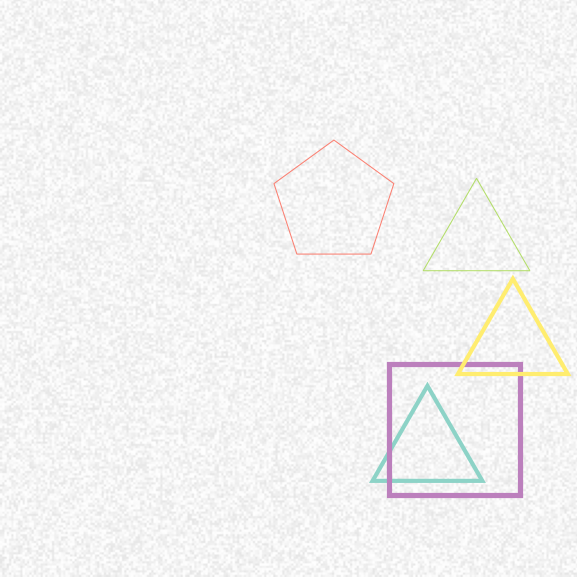[{"shape": "triangle", "thickness": 2, "radius": 0.55, "center": [0.74, 0.221]}, {"shape": "pentagon", "thickness": 0.5, "radius": 0.55, "center": [0.578, 0.647]}, {"shape": "triangle", "thickness": 0.5, "radius": 0.53, "center": [0.825, 0.584]}, {"shape": "square", "thickness": 2.5, "radius": 0.57, "center": [0.787, 0.256]}, {"shape": "triangle", "thickness": 2, "radius": 0.55, "center": [0.888, 0.406]}]